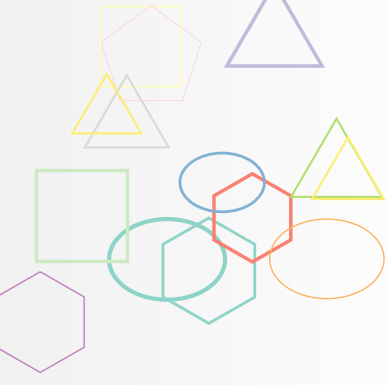[{"shape": "hexagon", "thickness": 2, "radius": 0.68, "center": [0.539, 0.297]}, {"shape": "oval", "thickness": 3, "radius": 0.75, "center": [0.431, 0.326]}, {"shape": "square", "thickness": 1, "radius": 0.52, "center": [0.361, 0.88]}, {"shape": "triangle", "thickness": 2.5, "radius": 0.71, "center": [0.708, 0.899]}, {"shape": "hexagon", "thickness": 2.5, "radius": 0.57, "center": [0.651, 0.434]}, {"shape": "oval", "thickness": 2, "radius": 0.54, "center": [0.573, 0.526]}, {"shape": "oval", "thickness": 1, "radius": 0.74, "center": [0.843, 0.328]}, {"shape": "triangle", "thickness": 1.5, "radius": 0.68, "center": [0.868, 0.556]}, {"shape": "pentagon", "thickness": 0.5, "radius": 0.68, "center": [0.39, 0.849]}, {"shape": "triangle", "thickness": 1.5, "radius": 0.63, "center": [0.327, 0.679]}, {"shape": "hexagon", "thickness": 1, "radius": 0.65, "center": [0.104, 0.163]}, {"shape": "square", "thickness": 2.5, "radius": 0.59, "center": [0.21, 0.439]}, {"shape": "triangle", "thickness": 1.5, "radius": 0.51, "center": [0.275, 0.705]}, {"shape": "triangle", "thickness": 1.5, "radius": 0.53, "center": [0.898, 0.536]}]